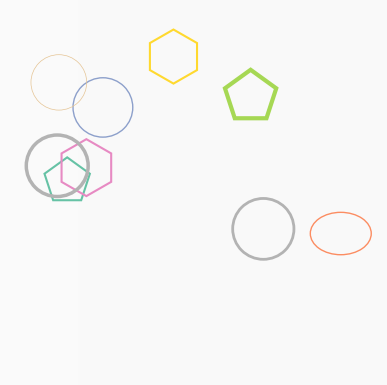[{"shape": "pentagon", "thickness": 1.5, "radius": 0.31, "center": [0.173, 0.53]}, {"shape": "oval", "thickness": 1, "radius": 0.39, "center": [0.879, 0.393]}, {"shape": "circle", "thickness": 1, "radius": 0.39, "center": [0.266, 0.721]}, {"shape": "hexagon", "thickness": 1.5, "radius": 0.37, "center": [0.223, 0.565]}, {"shape": "pentagon", "thickness": 3, "radius": 0.35, "center": [0.647, 0.749]}, {"shape": "hexagon", "thickness": 1.5, "radius": 0.35, "center": [0.448, 0.853]}, {"shape": "circle", "thickness": 0.5, "radius": 0.36, "center": [0.152, 0.786]}, {"shape": "circle", "thickness": 2, "radius": 0.4, "center": [0.68, 0.405]}, {"shape": "circle", "thickness": 2.5, "radius": 0.4, "center": [0.148, 0.569]}]